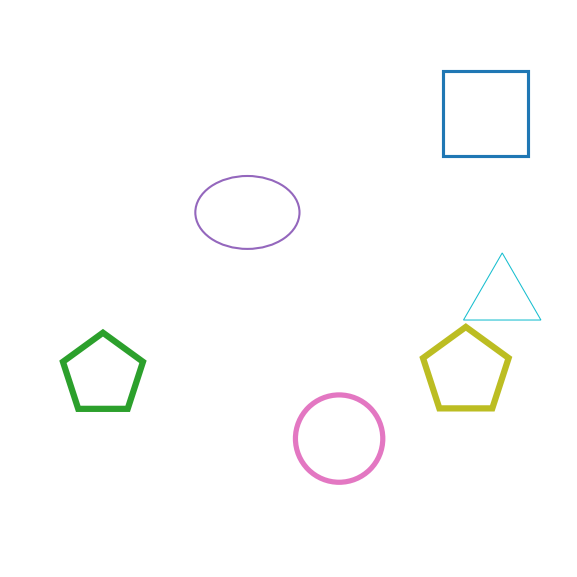[{"shape": "square", "thickness": 1.5, "radius": 0.37, "center": [0.84, 0.803]}, {"shape": "pentagon", "thickness": 3, "radius": 0.36, "center": [0.178, 0.35]}, {"shape": "oval", "thickness": 1, "radius": 0.45, "center": [0.428, 0.631]}, {"shape": "circle", "thickness": 2.5, "radius": 0.38, "center": [0.587, 0.24]}, {"shape": "pentagon", "thickness": 3, "radius": 0.39, "center": [0.807, 0.355]}, {"shape": "triangle", "thickness": 0.5, "radius": 0.39, "center": [0.87, 0.484]}]